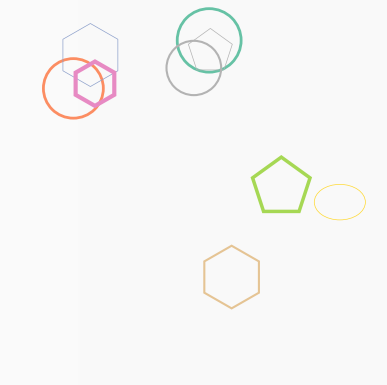[{"shape": "circle", "thickness": 2, "radius": 0.41, "center": [0.54, 0.895]}, {"shape": "circle", "thickness": 2, "radius": 0.39, "center": [0.189, 0.77]}, {"shape": "hexagon", "thickness": 0.5, "radius": 0.41, "center": [0.233, 0.857]}, {"shape": "hexagon", "thickness": 3, "radius": 0.29, "center": [0.245, 0.783]}, {"shape": "pentagon", "thickness": 2.5, "radius": 0.39, "center": [0.726, 0.514]}, {"shape": "oval", "thickness": 0.5, "radius": 0.33, "center": [0.877, 0.475]}, {"shape": "hexagon", "thickness": 1.5, "radius": 0.41, "center": [0.598, 0.28]}, {"shape": "pentagon", "thickness": 0.5, "radius": 0.3, "center": [0.543, 0.867]}, {"shape": "circle", "thickness": 1.5, "radius": 0.35, "center": [0.5, 0.823]}]